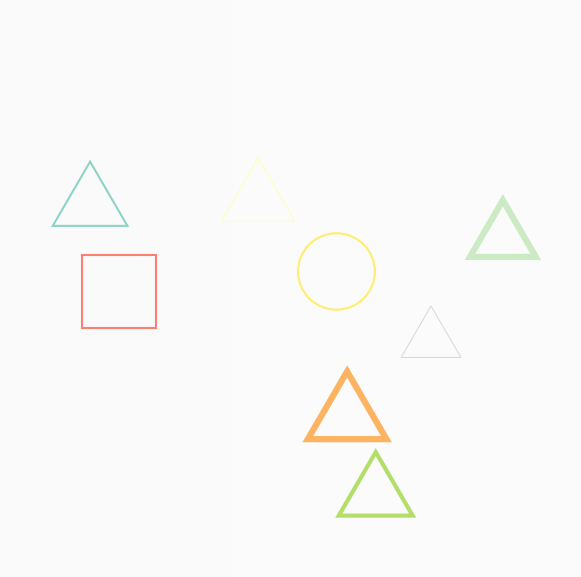[{"shape": "triangle", "thickness": 1, "radius": 0.37, "center": [0.155, 0.645]}, {"shape": "triangle", "thickness": 0.5, "radius": 0.36, "center": [0.444, 0.652]}, {"shape": "square", "thickness": 1, "radius": 0.32, "center": [0.205, 0.494]}, {"shape": "triangle", "thickness": 3, "radius": 0.39, "center": [0.597, 0.278]}, {"shape": "triangle", "thickness": 2, "radius": 0.37, "center": [0.646, 0.143]}, {"shape": "triangle", "thickness": 0.5, "radius": 0.3, "center": [0.742, 0.41]}, {"shape": "triangle", "thickness": 3, "radius": 0.33, "center": [0.865, 0.587]}, {"shape": "circle", "thickness": 1, "radius": 0.33, "center": [0.579, 0.529]}]